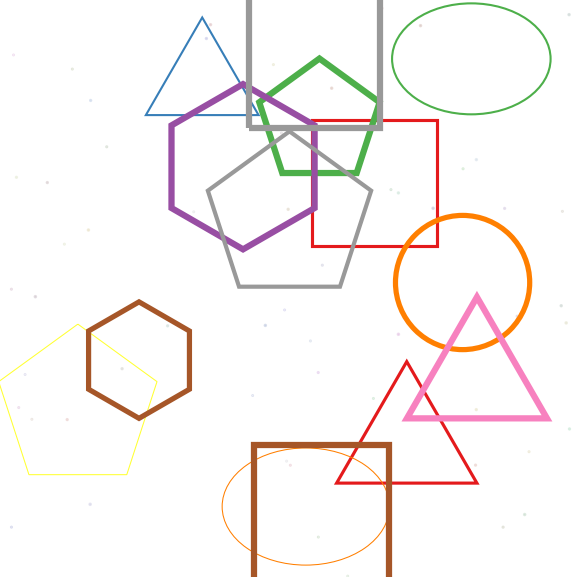[{"shape": "square", "thickness": 1.5, "radius": 0.54, "center": [0.648, 0.682]}, {"shape": "triangle", "thickness": 1.5, "radius": 0.7, "center": [0.704, 0.233]}, {"shape": "triangle", "thickness": 1, "radius": 0.56, "center": [0.35, 0.856]}, {"shape": "oval", "thickness": 1, "radius": 0.69, "center": [0.816, 0.897]}, {"shape": "pentagon", "thickness": 3, "radius": 0.55, "center": [0.553, 0.788]}, {"shape": "hexagon", "thickness": 3, "radius": 0.72, "center": [0.421, 0.71]}, {"shape": "oval", "thickness": 0.5, "radius": 0.72, "center": [0.53, 0.122]}, {"shape": "circle", "thickness": 2.5, "radius": 0.58, "center": [0.801, 0.51]}, {"shape": "pentagon", "thickness": 0.5, "radius": 0.72, "center": [0.135, 0.294]}, {"shape": "square", "thickness": 3, "radius": 0.58, "center": [0.556, 0.112]}, {"shape": "hexagon", "thickness": 2.5, "radius": 0.5, "center": [0.241, 0.376]}, {"shape": "triangle", "thickness": 3, "radius": 0.7, "center": [0.826, 0.345]}, {"shape": "square", "thickness": 3, "radius": 0.57, "center": [0.544, 0.891]}, {"shape": "pentagon", "thickness": 2, "radius": 0.74, "center": [0.501, 0.623]}]